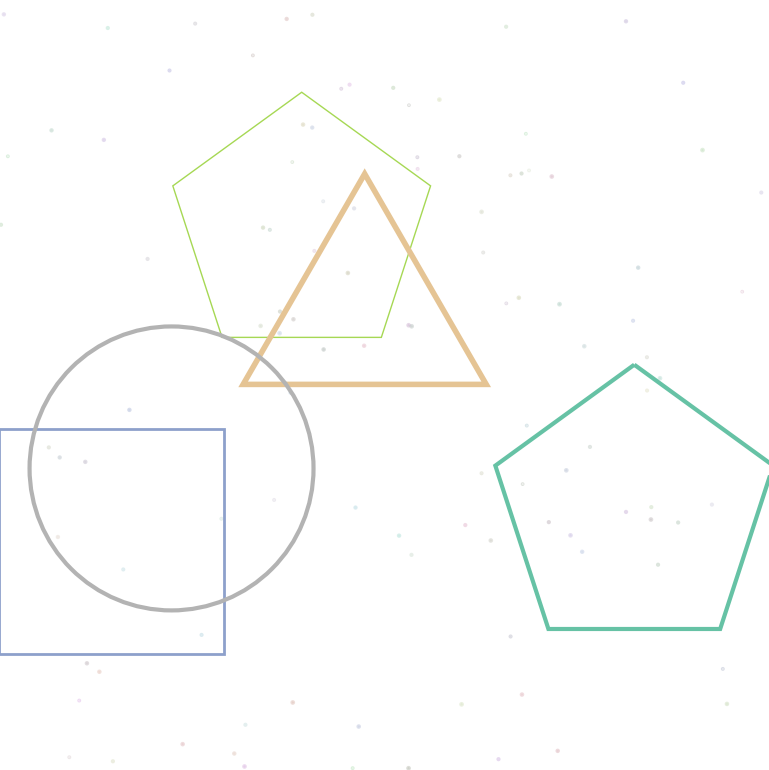[{"shape": "pentagon", "thickness": 1.5, "radius": 0.95, "center": [0.824, 0.337]}, {"shape": "square", "thickness": 1, "radius": 0.73, "center": [0.145, 0.296]}, {"shape": "pentagon", "thickness": 0.5, "radius": 0.88, "center": [0.392, 0.704]}, {"shape": "triangle", "thickness": 2, "radius": 0.91, "center": [0.474, 0.592]}, {"shape": "circle", "thickness": 1.5, "radius": 0.92, "center": [0.223, 0.392]}]